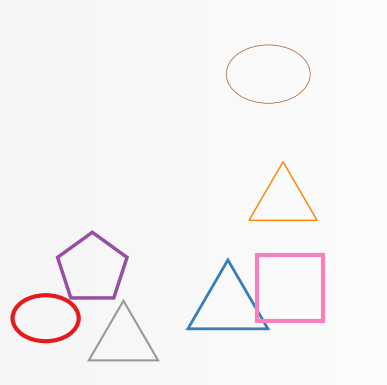[{"shape": "oval", "thickness": 3, "radius": 0.43, "center": [0.118, 0.173]}, {"shape": "triangle", "thickness": 2, "radius": 0.6, "center": [0.588, 0.206]}, {"shape": "pentagon", "thickness": 2.5, "radius": 0.47, "center": [0.238, 0.302]}, {"shape": "triangle", "thickness": 1, "radius": 0.51, "center": [0.73, 0.478]}, {"shape": "oval", "thickness": 0.5, "radius": 0.54, "center": [0.692, 0.808]}, {"shape": "square", "thickness": 3, "radius": 0.43, "center": [0.749, 0.252]}, {"shape": "triangle", "thickness": 1.5, "radius": 0.52, "center": [0.319, 0.116]}]